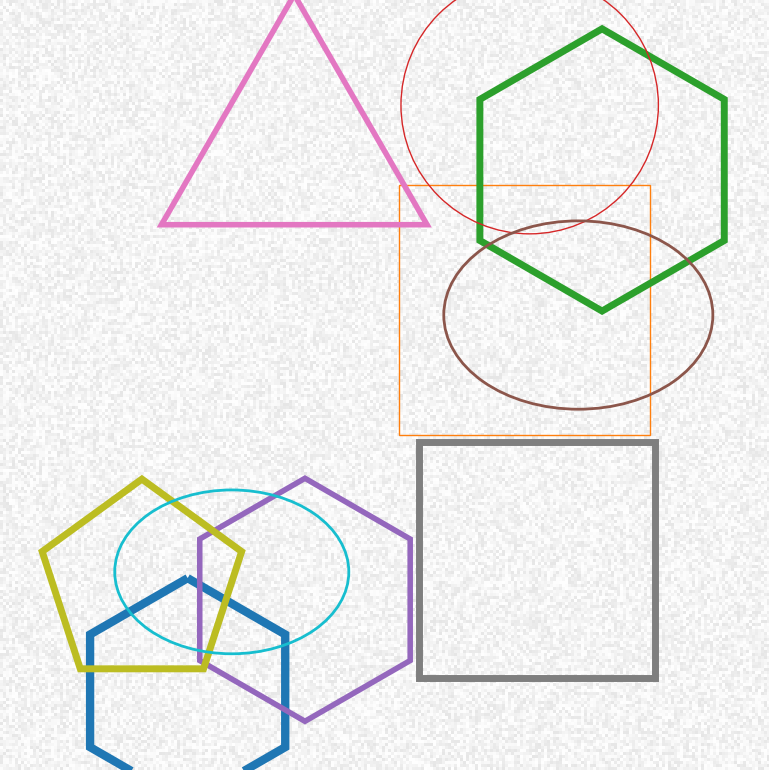[{"shape": "hexagon", "thickness": 3, "radius": 0.73, "center": [0.244, 0.103]}, {"shape": "square", "thickness": 0.5, "radius": 0.81, "center": [0.681, 0.597]}, {"shape": "hexagon", "thickness": 2.5, "radius": 0.92, "center": [0.782, 0.779]}, {"shape": "circle", "thickness": 0.5, "radius": 0.84, "center": [0.688, 0.863]}, {"shape": "hexagon", "thickness": 2, "radius": 0.79, "center": [0.396, 0.221]}, {"shape": "oval", "thickness": 1, "radius": 0.87, "center": [0.751, 0.591]}, {"shape": "triangle", "thickness": 2, "radius": 1.0, "center": [0.382, 0.808]}, {"shape": "square", "thickness": 2.5, "radius": 0.77, "center": [0.697, 0.273]}, {"shape": "pentagon", "thickness": 2.5, "radius": 0.68, "center": [0.184, 0.242]}, {"shape": "oval", "thickness": 1, "radius": 0.76, "center": [0.301, 0.257]}]